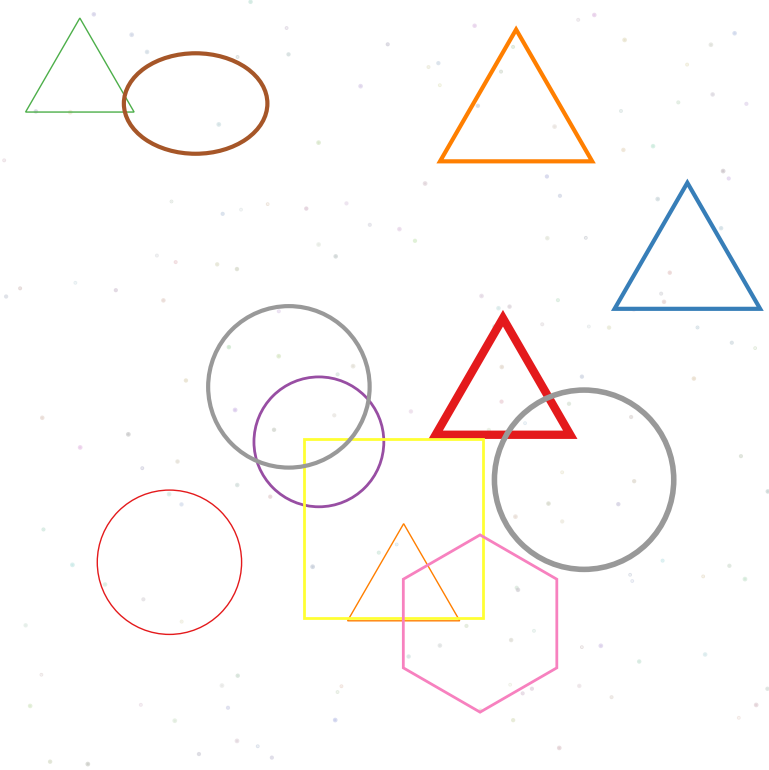[{"shape": "circle", "thickness": 0.5, "radius": 0.47, "center": [0.22, 0.27]}, {"shape": "triangle", "thickness": 3, "radius": 0.5, "center": [0.653, 0.486]}, {"shape": "triangle", "thickness": 1.5, "radius": 0.55, "center": [0.893, 0.654]}, {"shape": "triangle", "thickness": 0.5, "radius": 0.41, "center": [0.104, 0.895]}, {"shape": "circle", "thickness": 1, "radius": 0.42, "center": [0.414, 0.426]}, {"shape": "triangle", "thickness": 0.5, "radius": 0.42, "center": [0.524, 0.236]}, {"shape": "triangle", "thickness": 1.5, "radius": 0.57, "center": [0.67, 0.848]}, {"shape": "square", "thickness": 1, "radius": 0.58, "center": [0.511, 0.313]}, {"shape": "oval", "thickness": 1.5, "radius": 0.47, "center": [0.254, 0.866]}, {"shape": "hexagon", "thickness": 1, "radius": 0.58, "center": [0.623, 0.19]}, {"shape": "circle", "thickness": 1.5, "radius": 0.52, "center": [0.375, 0.498]}, {"shape": "circle", "thickness": 2, "radius": 0.58, "center": [0.759, 0.377]}]